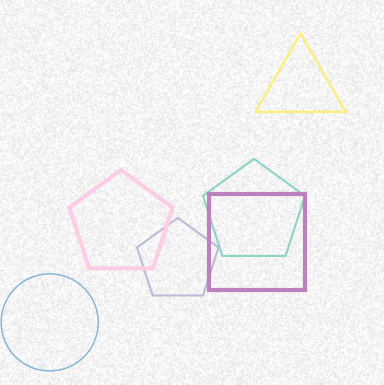[{"shape": "pentagon", "thickness": 1.5, "radius": 0.7, "center": [0.66, 0.448]}, {"shape": "pentagon", "thickness": 1.5, "radius": 0.56, "center": [0.462, 0.323]}, {"shape": "circle", "thickness": 1, "radius": 0.63, "center": [0.129, 0.163]}, {"shape": "pentagon", "thickness": 3, "radius": 0.71, "center": [0.314, 0.417]}, {"shape": "square", "thickness": 3, "radius": 0.62, "center": [0.668, 0.37]}, {"shape": "triangle", "thickness": 1.5, "radius": 0.68, "center": [0.781, 0.777]}]